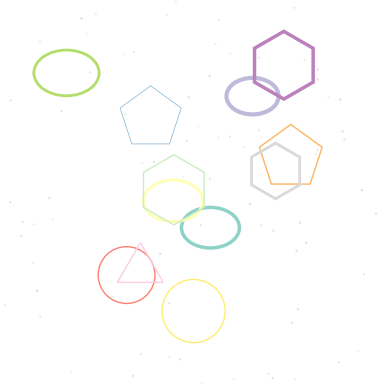[{"shape": "oval", "thickness": 2.5, "radius": 0.38, "center": [0.547, 0.409]}, {"shape": "oval", "thickness": 2, "radius": 0.39, "center": [0.45, 0.478]}, {"shape": "oval", "thickness": 3, "radius": 0.34, "center": [0.656, 0.75]}, {"shape": "circle", "thickness": 1, "radius": 0.37, "center": [0.329, 0.286]}, {"shape": "pentagon", "thickness": 0.5, "radius": 0.42, "center": [0.391, 0.694]}, {"shape": "pentagon", "thickness": 1, "radius": 0.43, "center": [0.755, 0.591]}, {"shape": "oval", "thickness": 2, "radius": 0.42, "center": [0.173, 0.811]}, {"shape": "triangle", "thickness": 1, "radius": 0.34, "center": [0.365, 0.301]}, {"shape": "hexagon", "thickness": 2, "radius": 0.36, "center": [0.716, 0.556]}, {"shape": "hexagon", "thickness": 2.5, "radius": 0.44, "center": [0.737, 0.831]}, {"shape": "hexagon", "thickness": 1, "radius": 0.46, "center": [0.451, 0.507]}, {"shape": "circle", "thickness": 1, "radius": 0.41, "center": [0.503, 0.192]}]